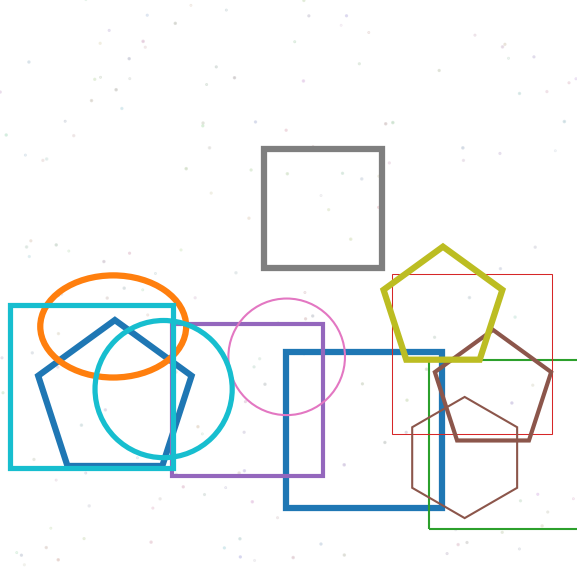[{"shape": "pentagon", "thickness": 3, "radius": 0.7, "center": [0.199, 0.305]}, {"shape": "square", "thickness": 3, "radius": 0.67, "center": [0.63, 0.255]}, {"shape": "oval", "thickness": 3, "radius": 0.63, "center": [0.196, 0.434]}, {"shape": "square", "thickness": 1, "radius": 0.73, "center": [0.89, 0.229]}, {"shape": "square", "thickness": 0.5, "radius": 0.69, "center": [0.818, 0.386]}, {"shape": "square", "thickness": 2, "radius": 0.66, "center": [0.429, 0.306]}, {"shape": "pentagon", "thickness": 2, "radius": 0.53, "center": [0.854, 0.322]}, {"shape": "hexagon", "thickness": 1, "radius": 0.52, "center": [0.805, 0.207]}, {"shape": "circle", "thickness": 1, "radius": 0.5, "center": [0.496, 0.381]}, {"shape": "square", "thickness": 3, "radius": 0.51, "center": [0.559, 0.638]}, {"shape": "pentagon", "thickness": 3, "radius": 0.54, "center": [0.767, 0.464]}, {"shape": "circle", "thickness": 2.5, "radius": 0.59, "center": [0.283, 0.325]}, {"shape": "square", "thickness": 2.5, "radius": 0.71, "center": [0.159, 0.33]}]